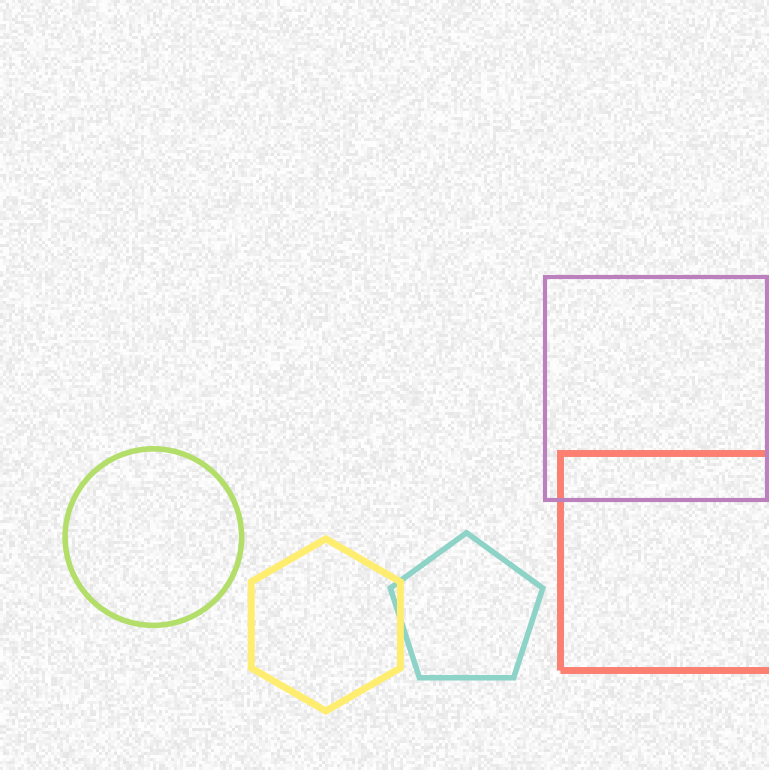[{"shape": "pentagon", "thickness": 2, "radius": 0.52, "center": [0.606, 0.204]}, {"shape": "square", "thickness": 2.5, "radius": 0.71, "center": [0.868, 0.271]}, {"shape": "circle", "thickness": 2, "radius": 0.57, "center": [0.199, 0.302]}, {"shape": "square", "thickness": 1.5, "radius": 0.72, "center": [0.852, 0.496]}, {"shape": "hexagon", "thickness": 2.5, "radius": 0.56, "center": [0.423, 0.188]}]